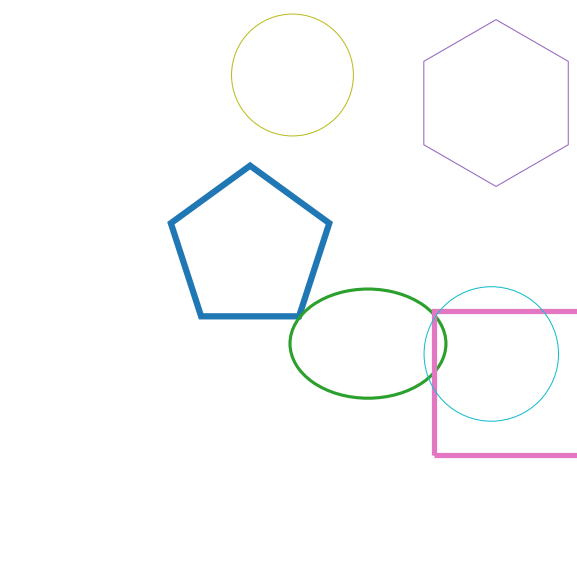[{"shape": "pentagon", "thickness": 3, "radius": 0.72, "center": [0.433, 0.568]}, {"shape": "oval", "thickness": 1.5, "radius": 0.68, "center": [0.637, 0.404]}, {"shape": "hexagon", "thickness": 0.5, "radius": 0.72, "center": [0.859, 0.821]}, {"shape": "square", "thickness": 2.5, "radius": 0.63, "center": [0.877, 0.336]}, {"shape": "circle", "thickness": 0.5, "radius": 0.53, "center": [0.506, 0.869]}, {"shape": "circle", "thickness": 0.5, "radius": 0.58, "center": [0.851, 0.386]}]